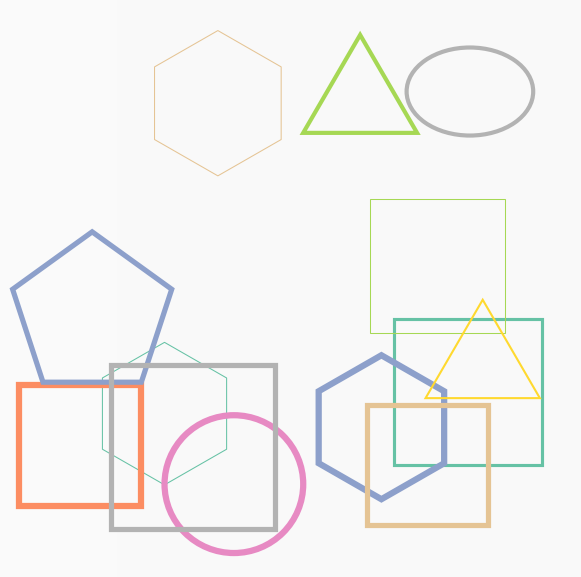[{"shape": "hexagon", "thickness": 0.5, "radius": 0.62, "center": [0.283, 0.283]}, {"shape": "square", "thickness": 1.5, "radius": 0.63, "center": [0.805, 0.32]}, {"shape": "square", "thickness": 3, "radius": 0.52, "center": [0.138, 0.228]}, {"shape": "pentagon", "thickness": 2.5, "radius": 0.72, "center": [0.159, 0.454]}, {"shape": "hexagon", "thickness": 3, "radius": 0.62, "center": [0.656, 0.259]}, {"shape": "circle", "thickness": 3, "radius": 0.6, "center": [0.402, 0.161]}, {"shape": "square", "thickness": 0.5, "radius": 0.58, "center": [0.752, 0.538]}, {"shape": "triangle", "thickness": 2, "radius": 0.57, "center": [0.62, 0.826]}, {"shape": "triangle", "thickness": 1, "radius": 0.57, "center": [0.83, 0.367]}, {"shape": "square", "thickness": 2.5, "radius": 0.52, "center": [0.735, 0.194]}, {"shape": "hexagon", "thickness": 0.5, "radius": 0.63, "center": [0.375, 0.82]}, {"shape": "oval", "thickness": 2, "radius": 0.54, "center": [0.808, 0.841]}, {"shape": "square", "thickness": 2.5, "radius": 0.71, "center": [0.332, 0.225]}]